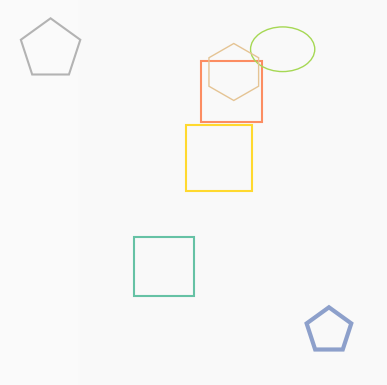[{"shape": "square", "thickness": 1.5, "radius": 0.38, "center": [0.423, 0.307]}, {"shape": "square", "thickness": 1.5, "radius": 0.39, "center": [0.596, 0.762]}, {"shape": "pentagon", "thickness": 3, "radius": 0.3, "center": [0.849, 0.141]}, {"shape": "oval", "thickness": 1, "radius": 0.41, "center": [0.729, 0.872]}, {"shape": "square", "thickness": 1.5, "radius": 0.43, "center": [0.566, 0.589]}, {"shape": "hexagon", "thickness": 1, "radius": 0.37, "center": [0.603, 0.813]}, {"shape": "pentagon", "thickness": 1.5, "radius": 0.4, "center": [0.131, 0.872]}]